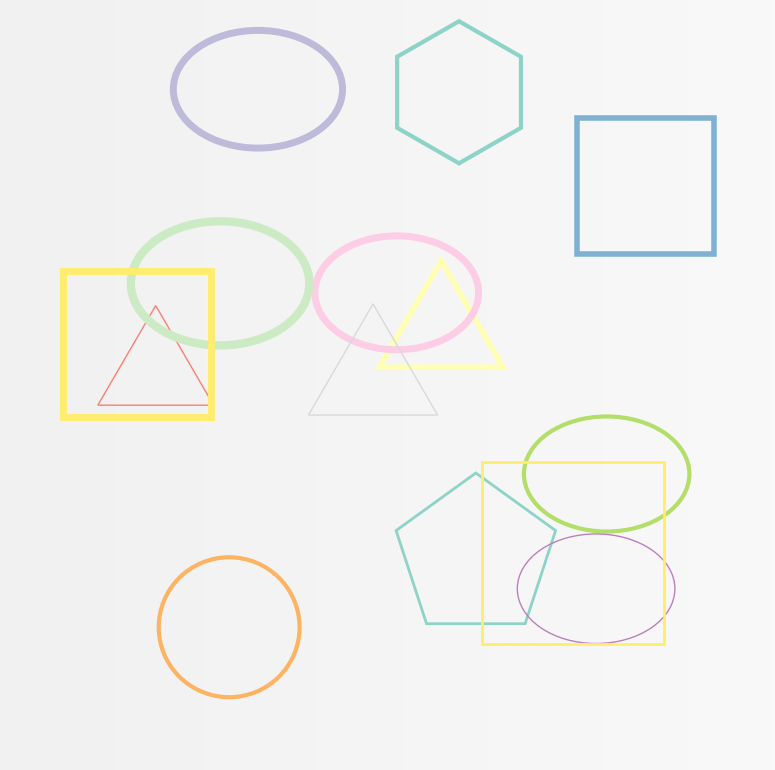[{"shape": "hexagon", "thickness": 1.5, "radius": 0.46, "center": [0.592, 0.88]}, {"shape": "pentagon", "thickness": 1, "radius": 0.54, "center": [0.614, 0.278]}, {"shape": "triangle", "thickness": 2, "radius": 0.46, "center": [0.569, 0.569]}, {"shape": "oval", "thickness": 2.5, "radius": 0.55, "center": [0.333, 0.884]}, {"shape": "triangle", "thickness": 0.5, "radius": 0.43, "center": [0.201, 0.517]}, {"shape": "square", "thickness": 2, "radius": 0.44, "center": [0.833, 0.759]}, {"shape": "circle", "thickness": 1.5, "radius": 0.45, "center": [0.296, 0.185]}, {"shape": "oval", "thickness": 1.5, "radius": 0.53, "center": [0.783, 0.384]}, {"shape": "oval", "thickness": 2.5, "radius": 0.53, "center": [0.512, 0.62]}, {"shape": "triangle", "thickness": 0.5, "radius": 0.48, "center": [0.481, 0.509]}, {"shape": "oval", "thickness": 0.5, "radius": 0.51, "center": [0.769, 0.235]}, {"shape": "oval", "thickness": 3, "radius": 0.58, "center": [0.284, 0.632]}, {"shape": "square", "thickness": 1, "radius": 0.59, "center": [0.739, 0.282]}, {"shape": "square", "thickness": 2.5, "radius": 0.48, "center": [0.177, 0.553]}]